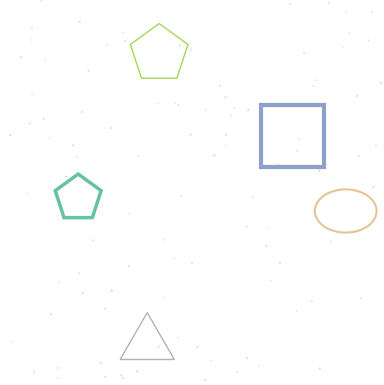[{"shape": "pentagon", "thickness": 2.5, "radius": 0.31, "center": [0.203, 0.485]}, {"shape": "square", "thickness": 3, "radius": 0.41, "center": [0.761, 0.647]}, {"shape": "pentagon", "thickness": 1, "radius": 0.39, "center": [0.413, 0.86]}, {"shape": "oval", "thickness": 1.5, "radius": 0.4, "center": [0.898, 0.452]}, {"shape": "triangle", "thickness": 1, "radius": 0.41, "center": [0.382, 0.107]}]